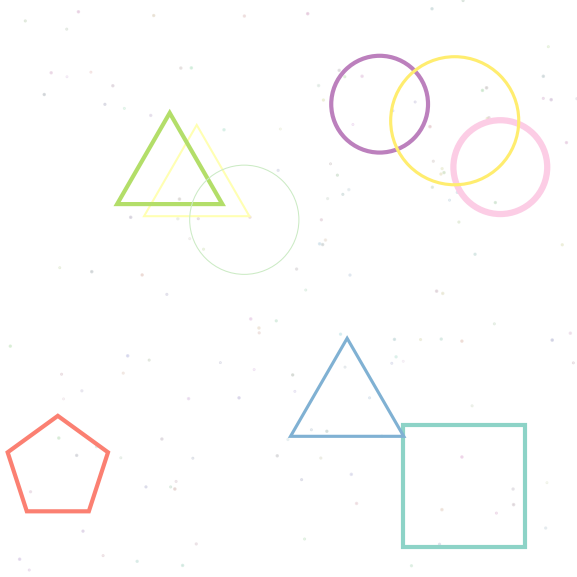[{"shape": "square", "thickness": 2, "radius": 0.53, "center": [0.804, 0.157]}, {"shape": "triangle", "thickness": 1, "radius": 0.53, "center": [0.341, 0.677]}, {"shape": "pentagon", "thickness": 2, "radius": 0.46, "center": [0.1, 0.188]}, {"shape": "triangle", "thickness": 1.5, "radius": 0.57, "center": [0.601, 0.3]}, {"shape": "triangle", "thickness": 2, "radius": 0.53, "center": [0.294, 0.698]}, {"shape": "circle", "thickness": 3, "radius": 0.41, "center": [0.866, 0.71]}, {"shape": "circle", "thickness": 2, "radius": 0.42, "center": [0.657, 0.819]}, {"shape": "circle", "thickness": 0.5, "radius": 0.47, "center": [0.423, 0.619]}, {"shape": "circle", "thickness": 1.5, "radius": 0.55, "center": [0.787, 0.79]}]